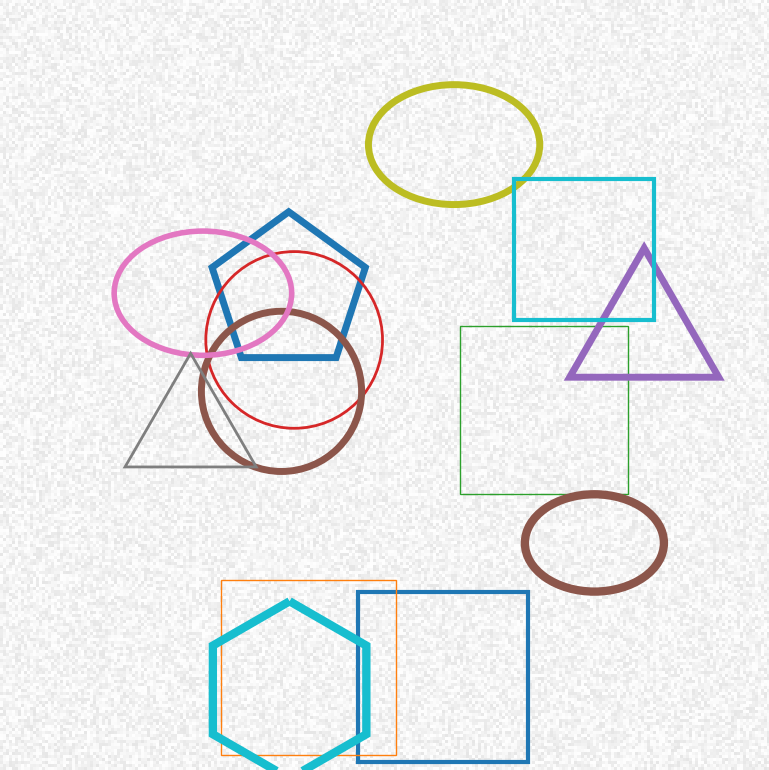[{"shape": "square", "thickness": 1.5, "radius": 0.55, "center": [0.576, 0.121]}, {"shape": "pentagon", "thickness": 2.5, "radius": 0.52, "center": [0.375, 0.62]}, {"shape": "square", "thickness": 0.5, "radius": 0.57, "center": [0.401, 0.133]}, {"shape": "square", "thickness": 0.5, "radius": 0.55, "center": [0.707, 0.467]}, {"shape": "circle", "thickness": 1, "radius": 0.57, "center": [0.382, 0.559]}, {"shape": "triangle", "thickness": 2.5, "radius": 0.56, "center": [0.837, 0.566]}, {"shape": "circle", "thickness": 2.5, "radius": 0.52, "center": [0.366, 0.492]}, {"shape": "oval", "thickness": 3, "radius": 0.45, "center": [0.772, 0.295]}, {"shape": "oval", "thickness": 2, "radius": 0.58, "center": [0.264, 0.619]}, {"shape": "triangle", "thickness": 1, "radius": 0.49, "center": [0.248, 0.443]}, {"shape": "oval", "thickness": 2.5, "radius": 0.56, "center": [0.59, 0.812]}, {"shape": "square", "thickness": 1.5, "radius": 0.46, "center": [0.758, 0.676]}, {"shape": "hexagon", "thickness": 3, "radius": 0.58, "center": [0.376, 0.104]}]